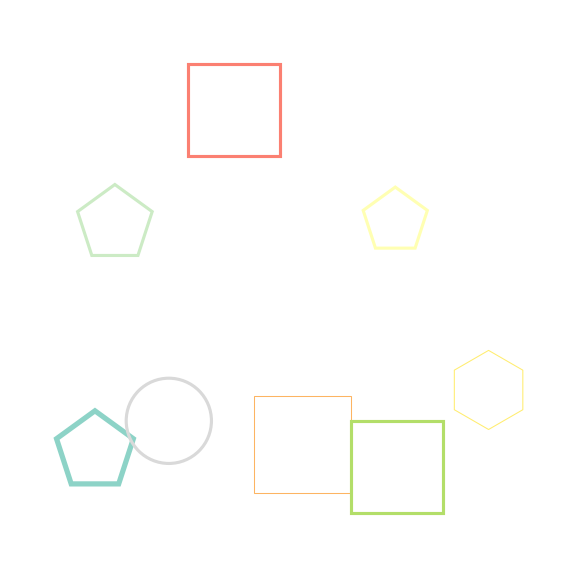[{"shape": "pentagon", "thickness": 2.5, "radius": 0.35, "center": [0.164, 0.218]}, {"shape": "pentagon", "thickness": 1.5, "radius": 0.29, "center": [0.684, 0.617]}, {"shape": "square", "thickness": 1.5, "radius": 0.4, "center": [0.405, 0.809]}, {"shape": "square", "thickness": 0.5, "radius": 0.42, "center": [0.524, 0.229]}, {"shape": "square", "thickness": 1.5, "radius": 0.4, "center": [0.688, 0.191]}, {"shape": "circle", "thickness": 1.5, "radius": 0.37, "center": [0.292, 0.27]}, {"shape": "pentagon", "thickness": 1.5, "radius": 0.34, "center": [0.199, 0.612]}, {"shape": "hexagon", "thickness": 0.5, "radius": 0.34, "center": [0.846, 0.324]}]